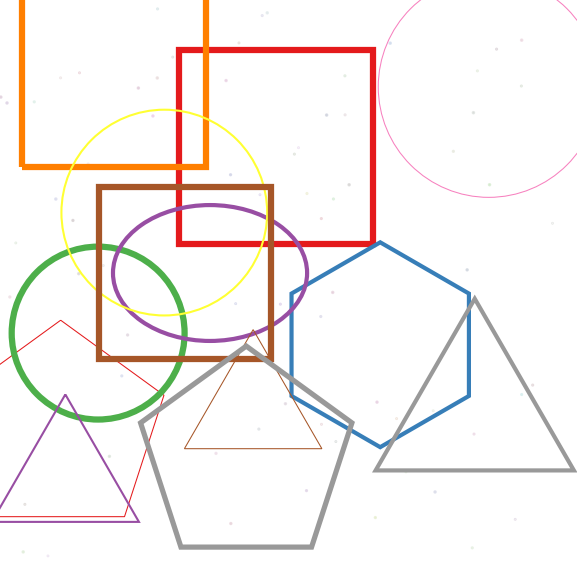[{"shape": "square", "thickness": 3, "radius": 0.84, "center": [0.478, 0.744]}, {"shape": "pentagon", "thickness": 0.5, "radius": 0.94, "center": [0.105, 0.257]}, {"shape": "hexagon", "thickness": 2, "radius": 0.89, "center": [0.658, 0.402]}, {"shape": "circle", "thickness": 3, "radius": 0.75, "center": [0.17, 0.422]}, {"shape": "oval", "thickness": 2, "radius": 0.84, "center": [0.364, 0.526]}, {"shape": "triangle", "thickness": 1, "radius": 0.74, "center": [0.113, 0.169]}, {"shape": "square", "thickness": 3, "radius": 0.8, "center": [0.198, 0.868]}, {"shape": "circle", "thickness": 1, "radius": 0.89, "center": [0.285, 0.631]}, {"shape": "triangle", "thickness": 0.5, "radius": 0.69, "center": [0.438, 0.291]}, {"shape": "square", "thickness": 3, "radius": 0.75, "center": [0.321, 0.527]}, {"shape": "circle", "thickness": 0.5, "radius": 0.96, "center": [0.846, 0.849]}, {"shape": "pentagon", "thickness": 2.5, "radius": 0.96, "center": [0.426, 0.207]}, {"shape": "triangle", "thickness": 2, "radius": 0.99, "center": [0.822, 0.284]}]